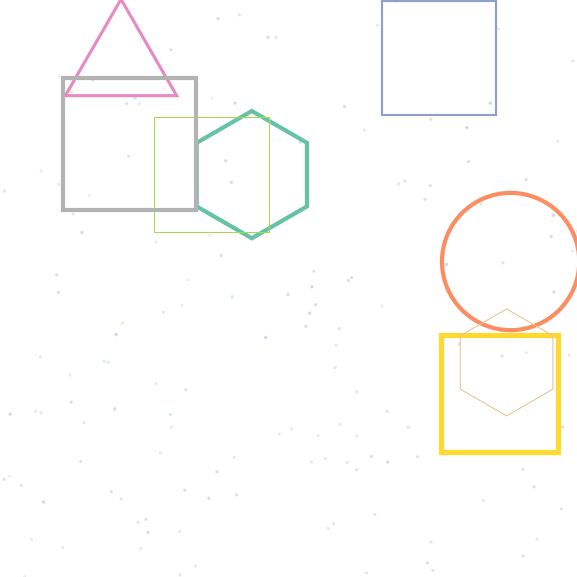[{"shape": "hexagon", "thickness": 2, "radius": 0.55, "center": [0.436, 0.697]}, {"shape": "circle", "thickness": 2, "radius": 0.59, "center": [0.884, 0.546]}, {"shape": "square", "thickness": 1, "radius": 0.49, "center": [0.76, 0.898]}, {"shape": "triangle", "thickness": 1.5, "radius": 0.56, "center": [0.21, 0.889]}, {"shape": "square", "thickness": 0.5, "radius": 0.5, "center": [0.367, 0.697]}, {"shape": "square", "thickness": 2.5, "radius": 0.5, "center": [0.865, 0.318]}, {"shape": "hexagon", "thickness": 0.5, "radius": 0.46, "center": [0.877, 0.372]}, {"shape": "square", "thickness": 2, "radius": 0.57, "center": [0.224, 0.75]}]